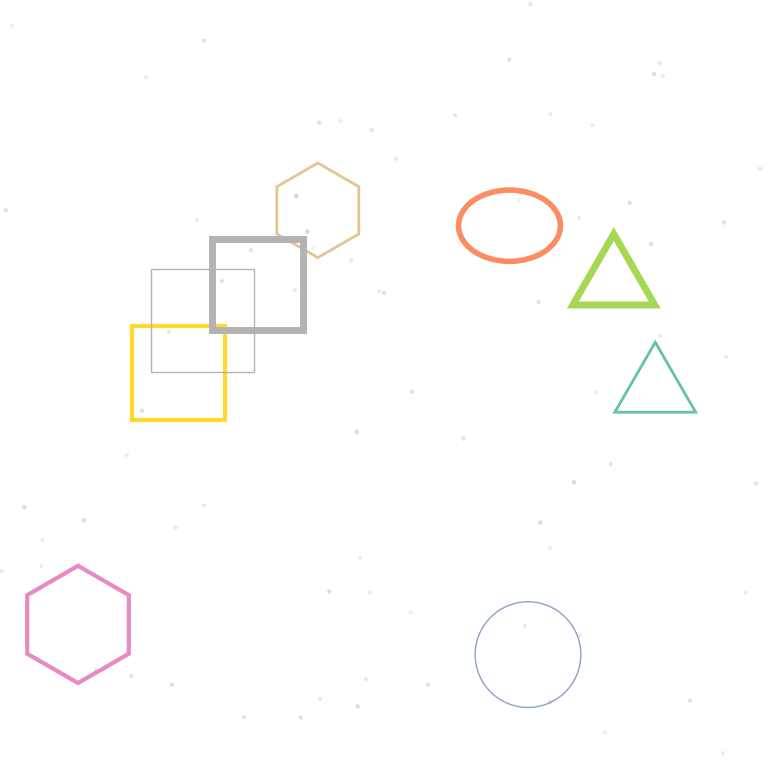[{"shape": "triangle", "thickness": 1, "radius": 0.3, "center": [0.851, 0.495]}, {"shape": "oval", "thickness": 2, "radius": 0.33, "center": [0.662, 0.707]}, {"shape": "circle", "thickness": 0.5, "radius": 0.34, "center": [0.686, 0.15]}, {"shape": "hexagon", "thickness": 1.5, "radius": 0.38, "center": [0.101, 0.189]}, {"shape": "triangle", "thickness": 2.5, "radius": 0.31, "center": [0.797, 0.635]}, {"shape": "square", "thickness": 1.5, "radius": 0.3, "center": [0.232, 0.516]}, {"shape": "hexagon", "thickness": 1, "radius": 0.31, "center": [0.413, 0.727]}, {"shape": "square", "thickness": 0.5, "radius": 0.33, "center": [0.264, 0.584]}, {"shape": "square", "thickness": 2.5, "radius": 0.29, "center": [0.334, 0.631]}]